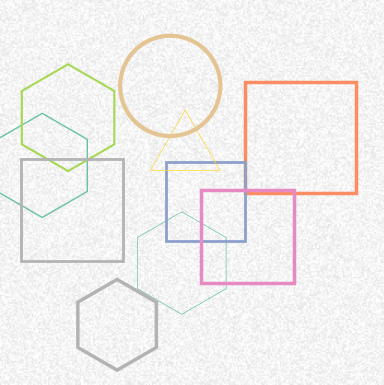[{"shape": "hexagon", "thickness": 1, "radius": 0.68, "center": [0.11, 0.57]}, {"shape": "hexagon", "thickness": 0.5, "radius": 0.66, "center": [0.472, 0.317]}, {"shape": "square", "thickness": 2.5, "radius": 0.72, "center": [0.781, 0.643]}, {"shape": "square", "thickness": 2, "radius": 0.51, "center": [0.534, 0.478]}, {"shape": "square", "thickness": 2.5, "radius": 0.6, "center": [0.644, 0.385]}, {"shape": "hexagon", "thickness": 1.5, "radius": 0.69, "center": [0.177, 0.694]}, {"shape": "triangle", "thickness": 0.5, "radius": 0.52, "center": [0.481, 0.61]}, {"shape": "circle", "thickness": 3, "radius": 0.65, "center": [0.442, 0.777]}, {"shape": "square", "thickness": 2, "radius": 0.66, "center": [0.188, 0.454]}, {"shape": "hexagon", "thickness": 2.5, "radius": 0.59, "center": [0.304, 0.156]}]